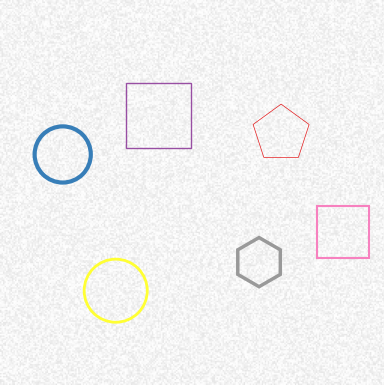[{"shape": "pentagon", "thickness": 0.5, "radius": 0.38, "center": [0.73, 0.653]}, {"shape": "circle", "thickness": 3, "radius": 0.36, "center": [0.163, 0.599]}, {"shape": "square", "thickness": 1, "radius": 0.42, "center": [0.411, 0.7]}, {"shape": "circle", "thickness": 2, "radius": 0.41, "center": [0.301, 0.245]}, {"shape": "square", "thickness": 1.5, "radius": 0.34, "center": [0.891, 0.398]}, {"shape": "hexagon", "thickness": 2.5, "radius": 0.32, "center": [0.673, 0.319]}]